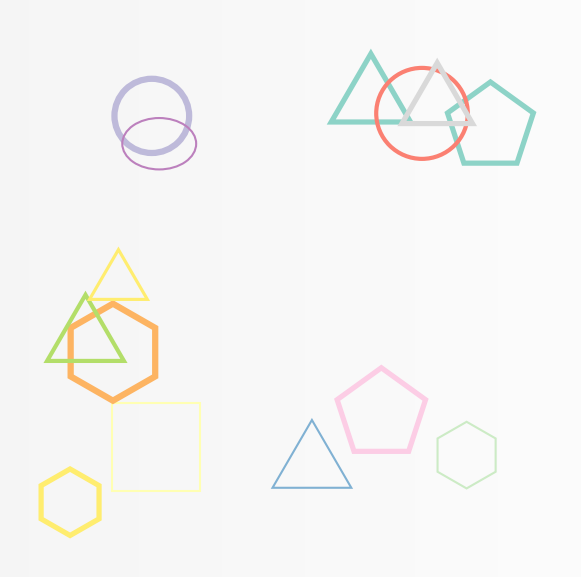[{"shape": "triangle", "thickness": 2.5, "radius": 0.39, "center": [0.638, 0.827]}, {"shape": "pentagon", "thickness": 2.5, "radius": 0.39, "center": [0.844, 0.779]}, {"shape": "square", "thickness": 1, "radius": 0.38, "center": [0.269, 0.225]}, {"shape": "circle", "thickness": 3, "radius": 0.32, "center": [0.261, 0.798]}, {"shape": "circle", "thickness": 2, "radius": 0.39, "center": [0.726, 0.803]}, {"shape": "triangle", "thickness": 1, "radius": 0.39, "center": [0.537, 0.194]}, {"shape": "hexagon", "thickness": 3, "radius": 0.42, "center": [0.194, 0.389]}, {"shape": "triangle", "thickness": 2, "radius": 0.38, "center": [0.147, 0.412]}, {"shape": "pentagon", "thickness": 2.5, "radius": 0.4, "center": [0.656, 0.282]}, {"shape": "triangle", "thickness": 2.5, "radius": 0.35, "center": [0.752, 0.82]}, {"shape": "oval", "thickness": 1, "radius": 0.32, "center": [0.274, 0.75]}, {"shape": "hexagon", "thickness": 1, "radius": 0.29, "center": [0.803, 0.211]}, {"shape": "hexagon", "thickness": 2.5, "radius": 0.29, "center": [0.121, 0.129]}, {"shape": "triangle", "thickness": 1.5, "radius": 0.29, "center": [0.204, 0.509]}]